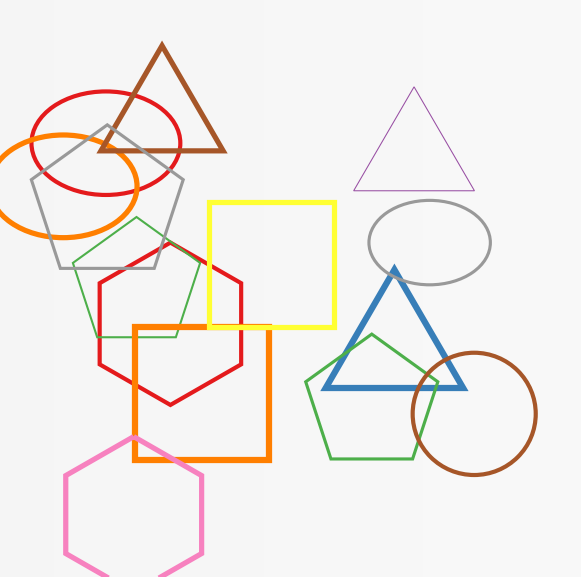[{"shape": "hexagon", "thickness": 2, "radius": 0.7, "center": [0.293, 0.438]}, {"shape": "oval", "thickness": 2, "radius": 0.64, "center": [0.182, 0.751]}, {"shape": "triangle", "thickness": 3, "radius": 0.68, "center": [0.679, 0.396]}, {"shape": "pentagon", "thickness": 1.5, "radius": 0.6, "center": [0.64, 0.301]}, {"shape": "pentagon", "thickness": 1, "radius": 0.58, "center": [0.235, 0.508]}, {"shape": "triangle", "thickness": 0.5, "radius": 0.6, "center": [0.712, 0.729]}, {"shape": "oval", "thickness": 2.5, "radius": 0.64, "center": [0.109, 0.676]}, {"shape": "square", "thickness": 3, "radius": 0.58, "center": [0.347, 0.318]}, {"shape": "square", "thickness": 2.5, "radius": 0.54, "center": [0.467, 0.541]}, {"shape": "circle", "thickness": 2, "radius": 0.53, "center": [0.816, 0.282]}, {"shape": "triangle", "thickness": 2.5, "radius": 0.61, "center": [0.279, 0.799]}, {"shape": "hexagon", "thickness": 2.5, "radius": 0.67, "center": [0.23, 0.108]}, {"shape": "oval", "thickness": 1.5, "radius": 0.52, "center": [0.739, 0.579]}, {"shape": "pentagon", "thickness": 1.5, "radius": 0.69, "center": [0.185, 0.646]}]